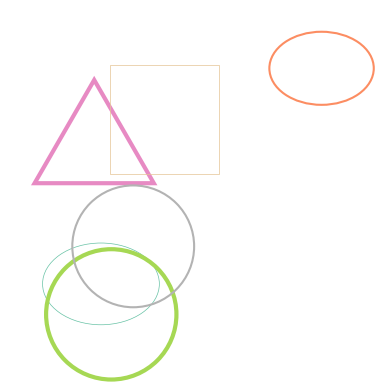[{"shape": "oval", "thickness": 0.5, "radius": 0.76, "center": [0.262, 0.263]}, {"shape": "oval", "thickness": 1.5, "radius": 0.68, "center": [0.835, 0.823]}, {"shape": "triangle", "thickness": 3, "radius": 0.89, "center": [0.245, 0.614]}, {"shape": "circle", "thickness": 3, "radius": 0.85, "center": [0.289, 0.183]}, {"shape": "square", "thickness": 0.5, "radius": 0.71, "center": [0.427, 0.691]}, {"shape": "circle", "thickness": 1.5, "radius": 0.79, "center": [0.346, 0.36]}]